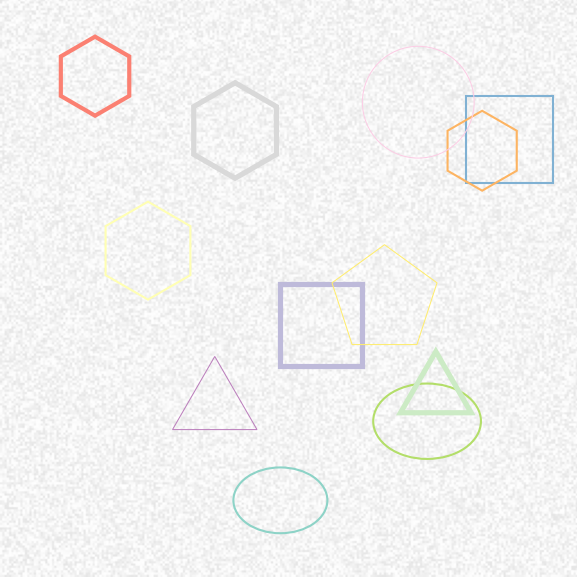[{"shape": "oval", "thickness": 1, "radius": 0.41, "center": [0.486, 0.133]}, {"shape": "hexagon", "thickness": 1, "radius": 0.42, "center": [0.256, 0.565]}, {"shape": "square", "thickness": 2.5, "radius": 0.36, "center": [0.556, 0.436]}, {"shape": "hexagon", "thickness": 2, "radius": 0.34, "center": [0.165, 0.867]}, {"shape": "square", "thickness": 1, "radius": 0.38, "center": [0.882, 0.758]}, {"shape": "hexagon", "thickness": 1, "radius": 0.35, "center": [0.835, 0.738]}, {"shape": "oval", "thickness": 1, "radius": 0.47, "center": [0.74, 0.27]}, {"shape": "circle", "thickness": 0.5, "radius": 0.48, "center": [0.724, 0.822]}, {"shape": "hexagon", "thickness": 2.5, "radius": 0.41, "center": [0.407, 0.773]}, {"shape": "triangle", "thickness": 0.5, "radius": 0.42, "center": [0.372, 0.297]}, {"shape": "triangle", "thickness": 2.5, "radius": 0.35, "center": [0.755, 0.32]}, {"shape": "pentagon", "thickness": 0.5, "radius": 0.48, "center": [0.666, 0.48]}]